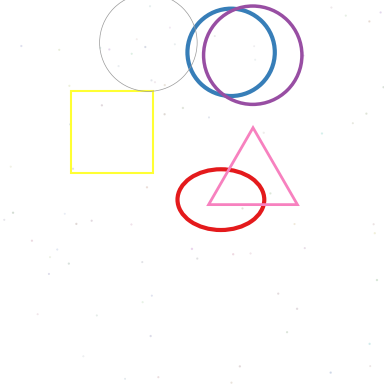[{"shape": "oval", "thickness": 3, "radius": 0.56, "center": [0.574, 0.481]}, {"shape": "circle", "thickness": 3, "radius": 0.57, "center": [0.6, 0.864]}, {"shape": "circle", "thickness": 2.5, "radius": 0.64, "center": [0.656, 0.857]}, {"shape": "square", "thickness": 1.5, "radius": 0.53, "center": [0.292, 0.657]}, {"shape": "triangle", "thickness": 2, "radius": 0.67, "center": [0.657, 0.535]}, {"shape": "circle", "thickness": 0.5, "radius": 0.63, "center": [0.385, 0.889]}]